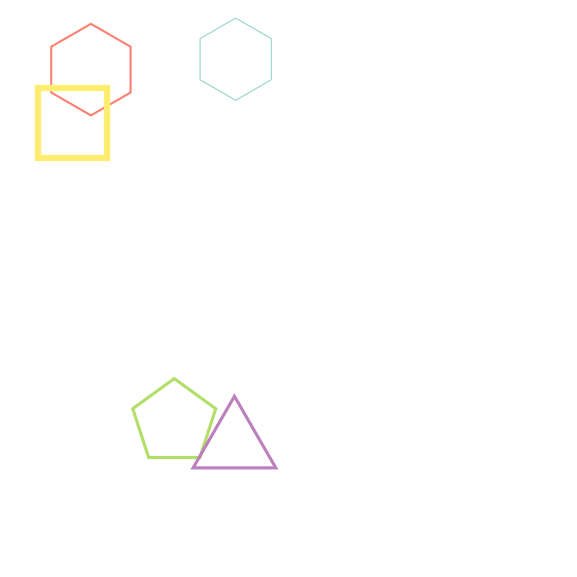[{"shape": "hexagon", "thickness": 0.5, "radius": 0.36, "center": [0.408, 0.897]}, {"shape": "hexagon", "thickness": 1, "radius": 0.4, "center": [0.157, 0.879]}, {"shape": "pentagon", "thickness": 1.5, "radius": 0.38, "center": [0.302, 0.268]}, {"shape": "triangle", "thickness": 1.5, "radius": 0.41, "center": [0.406, 0.23]}, {"shape": "square", "thickness": 3, "radius": 0.3, "center": [0.126, 0.786]}]